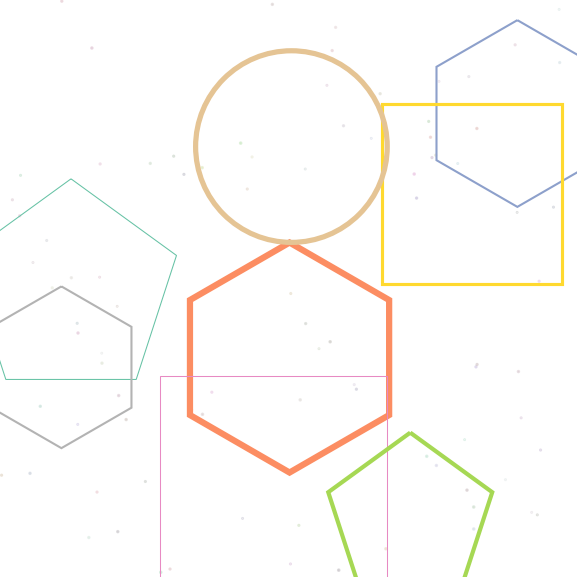[{"shape": "pentagon", "thickness": 0.5, "radius": 0.96, "center": [0.123, 0.497]}, {"shape": "hexagon", "thickness": 3, "radius": 1.0, "center": [0.501, 0.38]}, {"shape": "hexagon", "thickness": 1, "radius": 0.81, "center": [0.896, 0.803]}, {"shape": "square", "thickness": 0.5, "radius": 0.98, "center": [0.474, 0.152]}, {"shape": "pentagon", "thickness": 2, "radius": 0.75, "center": [0.71, 0.101]}, {"shape": "square", "thickness": 1.5, "radius": 0.78, "center": [0.818, 0.664]}, {"shape": "circle", "thickness": 2.5, "radius": 0.83, "center": [0.505, 0.745]}, {"shape": "hexagon", "thickness": 1, "radius": 0.7, "center": [0.106, 0.363]}]